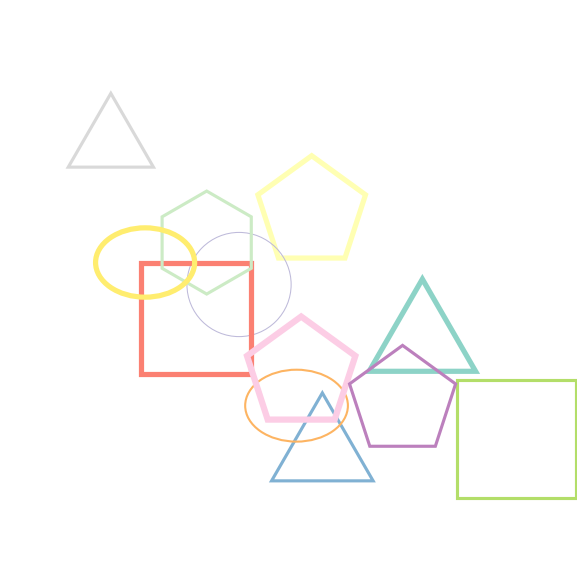[{"shape": "triangle", "thickness": 2.5, "radius": 0.53, "center": [0.731, 0.409]}, {"shape": "pentagon", "thickness": 2.5, "radius": 0.49, "center": [0.54, 0.632]}, {"shape": "circle", "thickness": 0.5, "radius": 0.45, "center": [0.414, 0.506]}, {"shape": "square", "thickness": 2.5, "radius": 0.48, "center": [0.339, 0.448]}, {"shape": "triangle", "thickness": 1.5, "radius": 0.51, "center": [0.558, 0.217]}, {"shape": "oval", "thickness": 1, "radius": 0.44, "center": [0.513, 0.297]}, {"shape": "square", "thickness": 1.5, "radius": 0.51, "center": [0.894, 0.239]}, {"shape": "pentagon", "thickness": 3, "radius": 0.49, "center": [0.522, 0.352]}, {"shape": "triangle", "thickness": 1.5, "radius": 0.43, "center": [0.192, 0.752]}, {"shape": "pentagon", "thickness": 1.5, "radius": 0.48, "center": [0.697, 0.305]}, {"shape": "hexagon", "thickness": 1.5, "radius": 0.45, "center": [0.358, 0.579]}, {"shape": "oval", "thickness": 2.5, "radius": 0.43, "center": [0.251, 0.545]}]